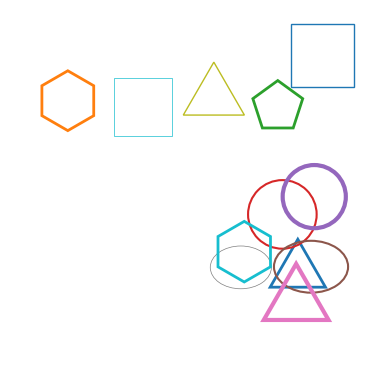[{"shape": "square", "thickness": 1, "radius": 0.41, "center": [0.838, 0.856]}, {"shape": "triangle", "thickness": 2, "radius": 0.41, "center": [0.774, 0.296]}, {"shape": "hexagon", "thickness": 2, "radius": 0.39, "center": [0.176, 0.738]}, {"shape": "pentagon", "thickness": 2, "radius": 0.34, "center": [0.722, 0.723]}, {"shape": "circle", "thickness": 1.5, "radius": 0.45, "center": [0.733, 0.443]}, {"shape": "circle", "thickness": 3, "radius": 0.41, "center": [0.816, 0.489]}, {"shape": "oval", "thickness": 1.5, "radius": 0.48, "center": [0.808, 0.307]}, {"shape": "triangle", "thickness": 3, "radius": 0.49, "center": [0.769, 0.217]}, {"shape": "oval", "thickness": 0.5, "radius": 0.4, "center": [0.625, 0.306]}, {"shape": "triangle", "thickness": 1, "radius": 0.46, "center": [0.555, 0.747]}, {"shape": "hexagon", "thickness": 2, "radius": 0.39, "center": [0.634, 0.346]}, {"shape": "square", "thickness": 0.5, "radius": 0.38, "center": [0.372, 0.722]}]